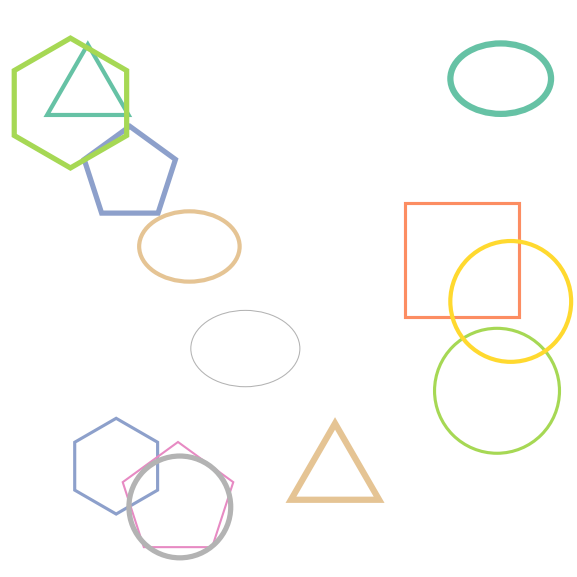[{"shape": "triangle", "thickness": 2, "radius": 0.41, "center": [0.152, 0.841]}, {"shape": "oval", "thickness": 3, "radius": 0.44, "center": [0.867, 0.863]}, {"shape": "square", "thickness": 1.5, "radius": 0.49, "center": [0.8, 0.548]}, {"shape": "hexagon", "thickness": 1.5, "radius": 0.41, "center": [0.201, 0.192]}, {"shape": "pentagon", "thickness": 2.5, "radius": 0.42, "center": [0.225, 0.697]}, {"shape": "pentagon", "thickness": 1, "radius": 0.5, "center": [0.308, 0.133]}, {"shape": "circle", "thickness": 1.5, "radius": 0.54, "center": [0.861, 0.322]}, {"shape": "hexagon", "thickness": 2.5, "radius": 0.56, "center": [0.122, 0.821]}, {"shape": "circle", "thickness": 2, "radius": 0.52, "center": [0.884, 0.477]}, {"shape": "triangle", "thickness": 3, "radius": 0.44, "center": [0.58, 0.178]}, {"shape": "oval", "thickness": 2, "radius": 0.43, "center": [0.328, 0.572]}, {"shape": "oval", "thickness": 0.5, "radius": 0.47, "center": [0.425, 0.396]}, {"shape": "circle", "thickness": 2.5, "radius": 0.44, "center": [0.311, 0.121]}]